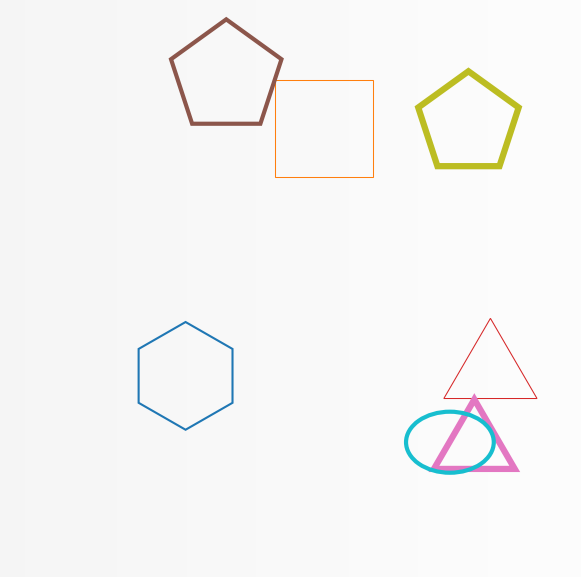[{"shape": "hexagon", "thickness": 1, "radius": 0.47, "center": [0.319, 0.348]}, {"shape": "square", "thickness": 0.5, "radius": 0.42, "center": [0.557, 0.777]}, {"shape": "triangle", "thickness": 0.5, "radius": 0.46, "center": [0.844, 0.355]}, {"shape": "pentagon", "thickness": 2, "radius": 0.5, "center": [0.389, 0.866]}, {"shape": "triangle", "thickness": 3, "radius": 0.4, "center": [0.816, 0.227]}, {"shape": "pentagon", "thickness": 3, "radius": 0.45, "center": [0.806, 0.785]}, {"shape": "oval", "thickness": 2, "radius": 0.38, "center": [0.774, 0.233]}]